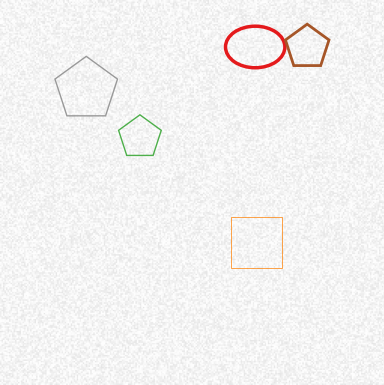[{"shape": "oval", "thickness": 2.5, "radius": 0.39, "center": [0.663, 0.878]}, {"shape": "pentagon", "thickness": 1, "radius": 0.29, "center": [0.363, 0.643]}, {"shape": "square", "thickness": 0.5, "radius": 0.33, "center": [0.666, 0.37]}, {"shape": "pentagon", "thickness": 2, "radius": 0.3, "center": [0.798, 0.878]}, {"shape": "pentagon", "thickness": 1, "radius": 0.43, "center": [0.224, 0.768]}]